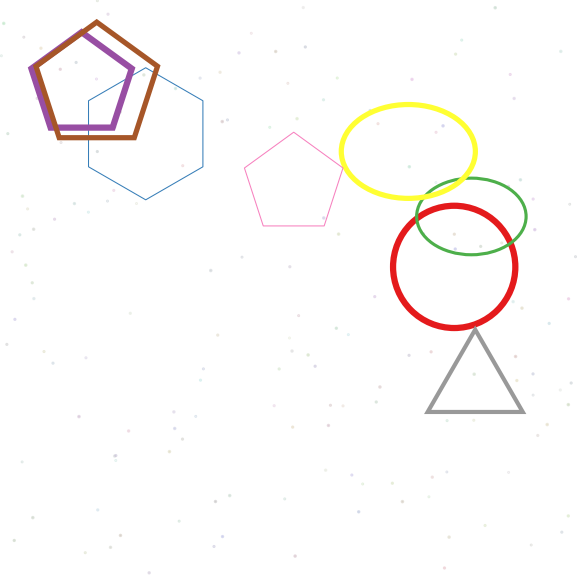[{"shape": "circle", "thickness": 3, "radius": 0.53, "center": [0.786, 0.537]}, {"shape": "hexagon", "thickness": 0.5, "radius": 0.57, "center": [0.252, 0.767]}, {"shape": "oval", "thickness": 1.5, "radius": 0.47, "center": [0.816, 0.624]}, {"shape": "pentagon", "thickness": 3, "radius": 0.46, "center": [0.141, 0.852]}, {"shape": "oval", "thickness": 2.5, "radius": 0.58, "center": [0.707, 0.737]}, {"shape": "pentagon", "thickness": 2.5, "radius": 0.55, "center": [0.168, 0.85]}, {"shape": "pentagon", "thickness": 0.5, "radius": 0.45, "center": [0.509, 0.681]}, {"shape": "triangle", "thickness": 2, "radius": 0.48, "center": [0.823, 0.333]}]